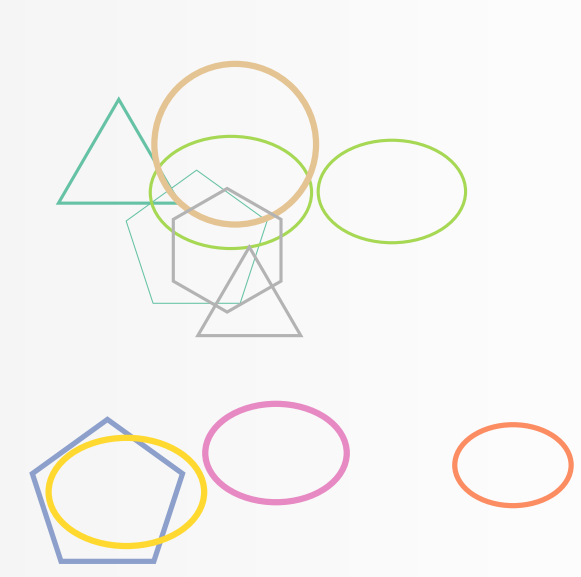[{"shape": "pentagon", "thickness": 0.5, "radius": 0.64, "center": [0.338, 0.577]}, {"shape": "triangle", "thickness": 1.5, "radius": 0.6, "center": [0.204, 0.707]}, {"shape": "oval", "thickness": 2.5, "radius": 0.5, "center": [0.883, 0.194]}, {"shape": "pentagon", "thickness": 2.5, "radius": 0.68, "center": [0.185, 0.137]}, {"shape": "oval", "thickness": 3, "radius": 0.61, "center": [0.475, 0.215]}, {"shape": "oval", "thickness": 1.5, "radius": 0.69, "center": [0.397, 0.666]}, {"shape": "oval", "thickness": 1.5, "radius": 0.63, "center": [0.674, 0.668]}, {"shape": "oval", "thickness": 3, "radius": 0.67, "center": [0.217, 0.147]}, {"shape": "circle", "thickness": 3, "radius": 0.7, "center": [0.405, 0.749]}, {"shape": "hexagon", "thickness": 1.5, "radius": 0.53, "center": [0.391, 0.566]}, {"shape": "triangle", "thickness": 1.5, "radius": 0.51, "center": [0.429, 0.469]}]